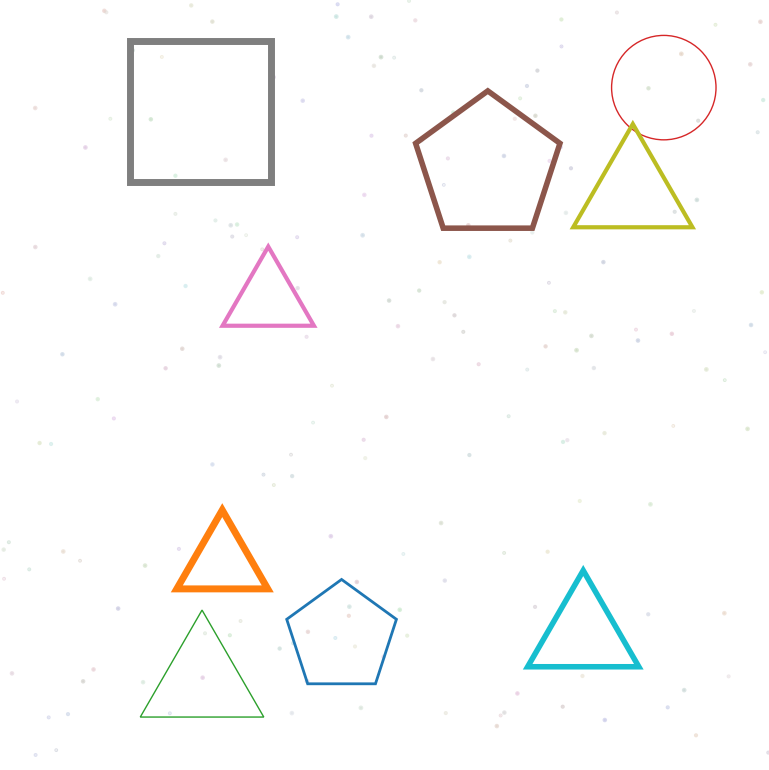[{"shape": "pentagon", "thickness": 1, "radius": 0.37, "center": [0.444, 0.173]}, {"shape": "triangle", "thickness": 2.5, "radius": 0.34, "center": [0.289, 0.269]}, {"shape": "triangle", "thickness": 0.5, "radius": 0.46, "center": [0.262, 0.115]}, {"shape": "circle", "thickness": 0.5, "radius": 0.34, "center": [0.862, 0.886]}, {"shape": "pentagon", "thickness": 2, "radius": 0.49, "center": [0.634, 0.783]}, {"shape": "triangle", "thickness": 1.5, "radius": 0.34, "center": [0.348, 0.611]}, {"shape": "square", "thickness": 2.5, "radius": 0.46, "center": [0.26, 0.855]}, {"shape": "triangle", "thickness": 1.5, "radius": 0.45, "center": [0.822, 0.75]}, {"shape": "triangle", "thickness": 2, "radius": 0.42, "center": [0.757, 0.176]}]